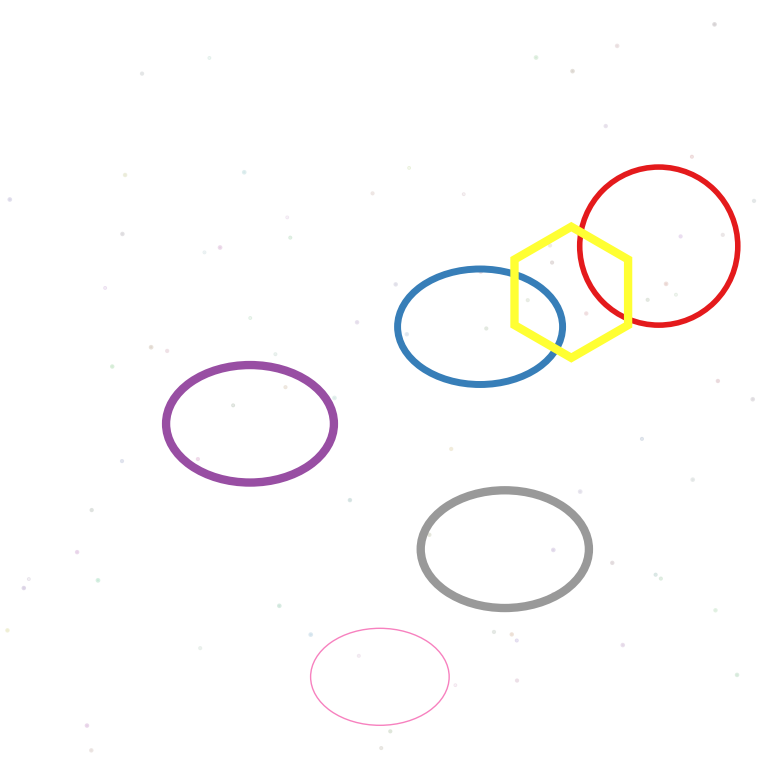[{"shape": "circle", "thickness": 2, "radius": 0.51, "center": [0.856, 0.68]}, {"shape": "oval", "thickness": 2.5, "radius": 0.54, "center": [0.623, 0.576]}, {"shape": "oval", "thickness": 3, "radius": 0.54, "center": [0.325, 0.45]}, {"shape": "hexagon", "thickness": 3, "radius": 0.43, "center": [0.742, 0.62]}, {"shape": "oval", "thickness": 0.5, "radius": 0.45, "center": [0.493, 0.121]}, {"shape": "oval", "thickness": 3, "radius": 0.55, "center": [0.656, 0.287]}]